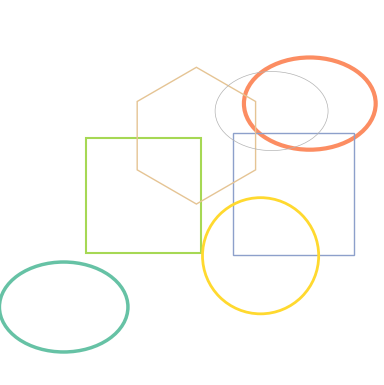[{"shape": "oval", "thickness": 2.5, "radius": 0.83, "center": [0.165, 0.203]}, {"shape": "oval", "thickness": 3, "radius": 0.86, "center": [0.805, 0.731]}, {"shape": "square", "thickness": 1, "radius": 0.79, "center": [0.763, 0.496]}, {"shape": "square", "thickness": 1.5, "radius": 0.75, "center": [0.373, 0.492]}, {"shape": "circle", "thickness": 2, "radius": 0.75, "center": [0.677, 0.336]}, {"shape": "hexagon", "thickness": 1, "radius": 0.89, "center": [0.51, 0.648]}, {"shape": "oval", "thickness": 0.5, "radius": 0.73, "center": [0.705, 0.712]}]